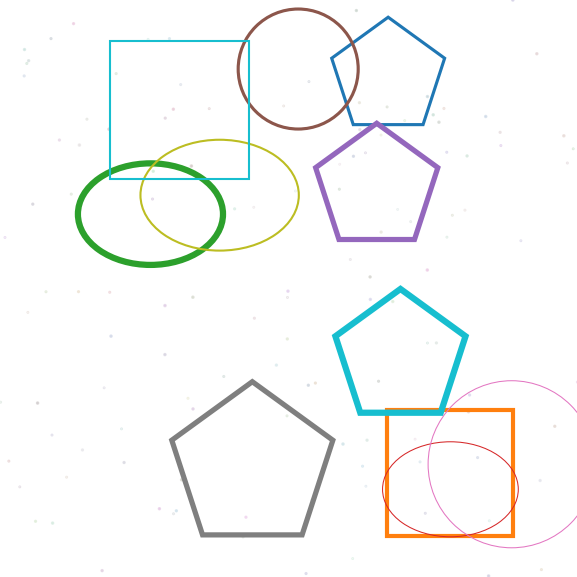[{"shape": "pentagon", "thickness": 1.5, "radius": 0.51, "center": [0.672, 0.867]}, {"shape": "square", "thickness": 2, "radius": 0.55, "center": [0.779, 0.18]}, {"shape": "oval", "thickness": 3, "radius": 0.63, "center": [0.261, 0.628]}, {"shape": "oval", "thickness": 0.5, "radius": 0.59, "center": [0.78, 0.152]}, {"shape": "pentagon", "thickness": 2.5, "radius": 0.56, "center": [0.652, 0.674]}, {"shape": "circle", "thickness": 1.5, "radius": 0.52, "center": [0.516, 0.88]}, {"shape": "circle", "thickness": 0.5, "radius": 0.72, "center": [0.886, 0.195]}, {"shape": "pentagon", "thickness": 2.5, "radius": 0.73, "center": [0.437, 0.192]}, {"shape": "oval", "thickness": 1, "radius": 0.69, "center": [0.38, 0.661]}, {"shape": "pentagon", "thickness": 3, "radius": 0.59, "center": [0.693, 0.38]}, {"shape": "square", "thickness": 1, "radius": 0.6, "center": [0.311, 0.809]}]